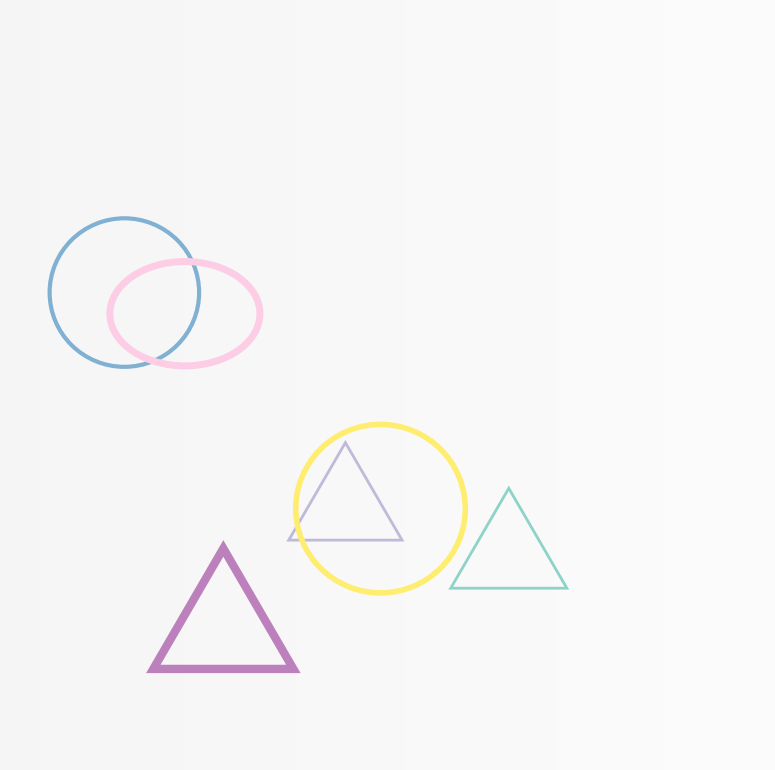[{"shape": "triangle", "thickness": 1, "radius": 0.43, "center": [0.657, 0.279]}, {"shape": "triangle", "thickness": 1, "radius": 0.42, "center": [0.446, 0.341]}, {"shape": "circle", "thickness": 1.5, "radius": 0.48, "center": [0.16, 0.62]}, {"shape": "oval", "thickness": 2.5, "radius": 0.48, "center": [0.239, 0.593]}, {"shape": "triangle", "thickness": 3, "radius": 0.52, "center": [0.288, 0.183]}, {"shape": "circle", "thickness": 2, "radius": 0.55, "center": [0.491, 0.339]}]